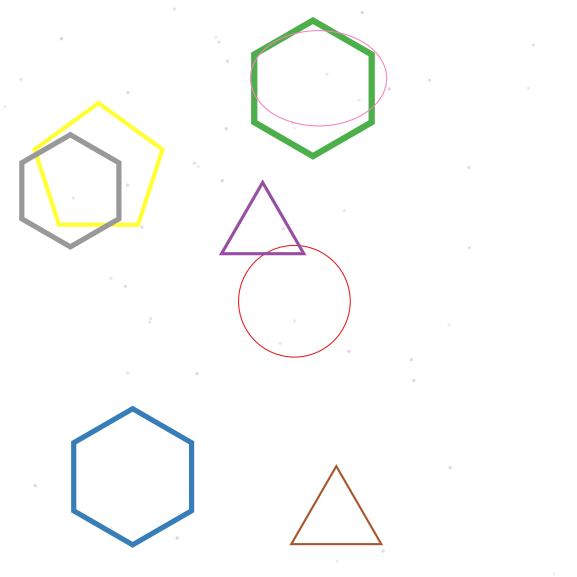[{"shape": "circle", "thickness": 0.5, "radius": 0.48, "center": [0.51, 0.477]}, {"shape": "hexagon", "thickness": 2.5, "radius": 0.59, "center": [0.23, 0.174]}, {"shape": "hexagon", "thickness": 3, "radius": 0.59, "center": [0.542, 0.846]}, {"shape": "triangle", "thickness": 1.5, "radius": 0.41, "center": [0.455, 0.601]}, {"shape": "pentagon", "thickness": 2, "radius": 0.58, "center": [0.171, 0.704]}, {"shape": "triangle", "thickness": 1, "radius": 0.45, "center": [0.582, 0.102]}, {"shape": "oval", "thickness": 0.5, "radius": 0.59, "center": [0.552, 0.864]}, {"shape": "hexagon", "thickness": 2.5, "radius": 0.49, "center": [0.122, 0.669]}]